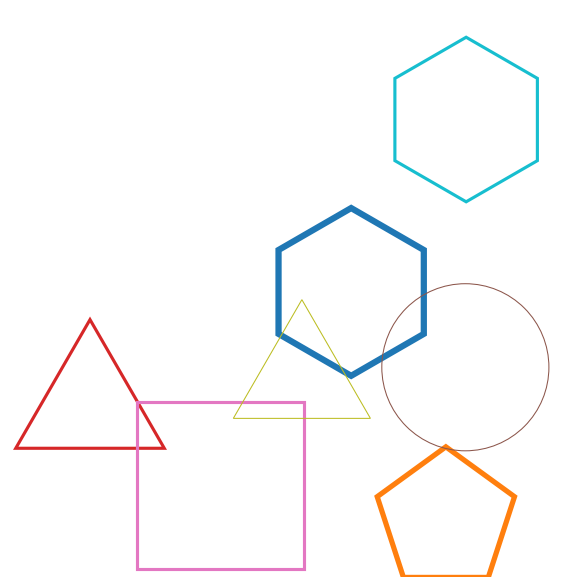[{"shape": "hexagon", "thickness": 3, "radius": 0.73, "center": [0.608, 0.494]}, {"shape": "pentagon", "thickness": 2.5, "radius": 0.62, "center": [0.772, 0.1]}, {"shape": "triangle", "thickness": 1.5, "radius": 0.74, "center": [0.156, 0.297]}, {"shape": "circle", "thickness": 0.5, "radius": 0.72, "center": [0.806, 0.363]}, {"shape": "square", "thickness": 1.5, "radius": 0.72, "center": [0.382, 0.159]}, {"shape": "triangle", "thickness": 0.5, "radius": 0.69, "center": [0.523, 0.343]}, {"shape": "hexagon", "thickness": 1.5, "radius": 0.71, "center": [0.807, 0.792]}]